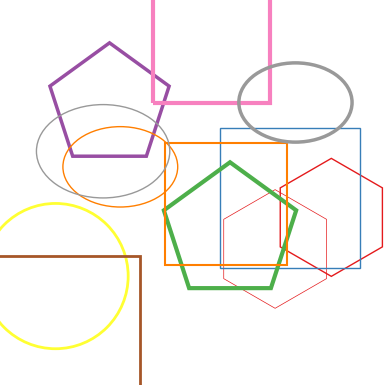[{"shape": "hexagon", "thickness": 0.5, "radius": 0.77, "center": [0.715, 0.353]}, {"shape": "hexagon", "thickness": 1, "radius": 0.77, "center": [0.861, 0.435]}, {"shape": "square", "thickness": 1, "radius": 0.91, "center": [0.753, 0.485]}, {"shape": "pentagon", "thickness": 3, "radius": 0.9, "center": [0.597, 0.398]}, {"shape": "pentagon", "thickness": 2.5, "radius": 0.81, "center": [0.284, 0.726]}, {"shape": "oval", "thickness": 1, "radius": 0.75, "center": [0.312, 0.567]}, {"shape": "square", "thickness": 1.5, "radius": 0.79, "center": [0.587, 0.47]}, {"shape": "circle", "thickness": 2, "radius": 0.94, "center": [0.144, 0.283]}, {"shape": "square", "thickness": 2, "radius": 0.97, "center": [0.17, 0.14]}, {"shape": "square", "thickness": 3, "radius": 0.76, "center": [0.549, 0.885]}, {"shape": "oval", "thickness": 2.5, "radius": 0.74, "center": [0.767, 0.734]}, {"shape": "oval", "thickness": 1, "radius": 0.87, "center": [0.268, 0.607]}]